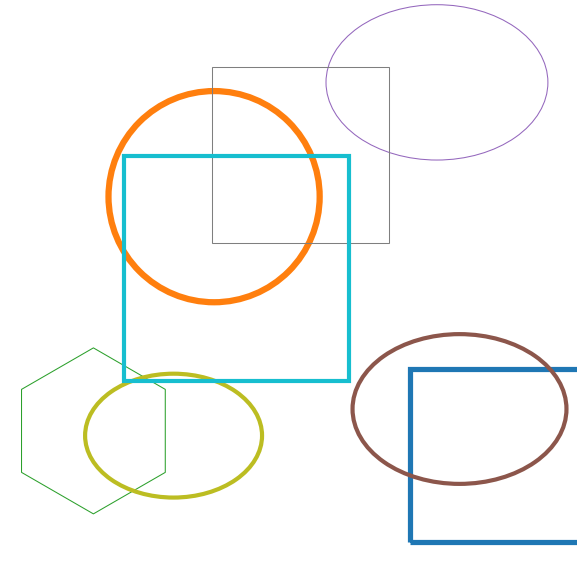[{"shape": "square", "thickness": 2.5, "radius": 0.75, "center": [0.86, 0.211]}, {"shape": "circle", "thickness": 3, "radius": 0.91, "center": [0.371, 0.659]}, {"shape": "hexagon", "thickness": 0.5, "radius": 0.72, "center": [0.162, 0.253]}, {"shape": "oval", "thickness": 0.5, "radius": 0.96, "center": [0.757, 0.857]}, {"shape": "oval", "thickness": 2, "radius": 0.93, "center": [0.796, 0.291]}, {"shape": "square", "thickness": 0.5, "radius": 0.76, "center": [0.52, 0.731]}, {"shape": "oval", "thickness": 2, "radius": 0.77, "center": [0.301, 0.245]}, {"shape": "square", "thickness": 2, "radius": 0.97, "center": [0.41, 0.534]}]